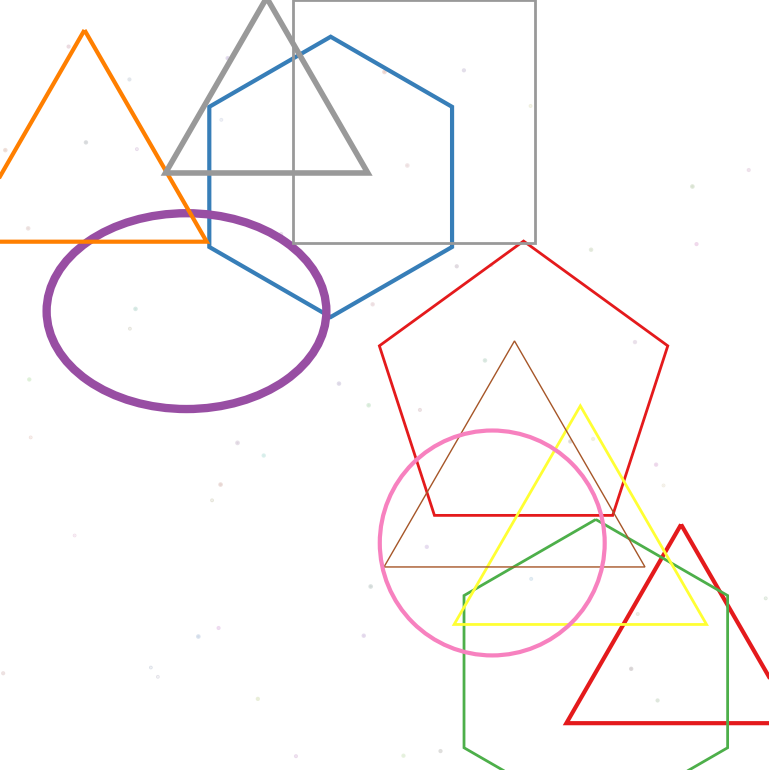[{"shape": "triangle", "thickness": 1.5, "radius": 0.86, "center": [0.885, 0.147]}, {"shape": "pentagon", "thickness": 1, "radius": 0.98, "center": [0.68, 0.49]}, {"shape": "hexagon", "thickness": 1.5, "radius": 0.91, "center": [0.429, 0.77]}, {"shape": "hexagon", "thickness": 1, "radius": 0.99, "center": [0.774, 0.128]}, {"shape": "oval", "thickness": 3, "radius": 0.91, "center": [0.242, 0.596]}, {"shape": "triangle", "thickness": 1.5, "radius": 0.92, "center": [0.11, 0.778]}, {"shape": "triangle", "thickness": 1, "radius": 0.95, "center": [0.754, 0.284]}, {"shape": "triangle", "thickness": 0.5, "radius": 0.98, "center": [0.668, 0.362]}, {"shape": "circle", "thickness": 1.5, "radius": 0.73, "center": [0.639, 0.295]}, {"shape": "square", "thickness": 1, "radius": 0.79, "center": [0.538, 0.842]}, {"shape": "triangle", "thickness": 2, "radius": 0.76, "center": [0.346, 0.851]}]